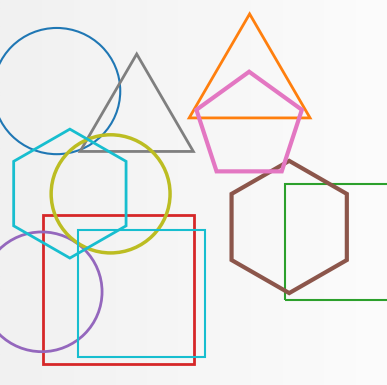[{"shape": "circle", "thickness": 1.5, "radius": 0.82, "center": [0.146, 0.763]}, {"shape": "triangle", "thickness": 2, "radius": 0.9, "center": [0.644, 0.784]}, {"shape": "square", "thickness": 1.5, "radius": 0.76, "center": [0.888, 0.372]}, {"shape": "square", "thickness": 2, "radius": 0.97, "center": [0.305, 0.248]}, {"shape": "circle", "thickness": 2, "radius": 0.78, "center": [0.108, 0.242]}, {"shape": "hexagon", "thickness": 3, "radius": 0.86, "center": [0.746, 0.41]}, {"shape": "pentagon", "thickness": 3, "radius": 0.72, "center": [0.643, 0.671]}, {"shape": "triangle", "thickness": 2, "radius": 0.84, "center": [0.353, 0.691]}, {"shape": "circle", "thickness": 2.5, "radius": 0.77, "center": [0.285, 0.496]}, {"shape": "square", "thickness": 1.5, "radius": 0.82, "center": [0.366, 0.238]}, {"shape": "hexagon", "thickness": 2, "radius": 0.84, "center": [0.18, 0.497]}]